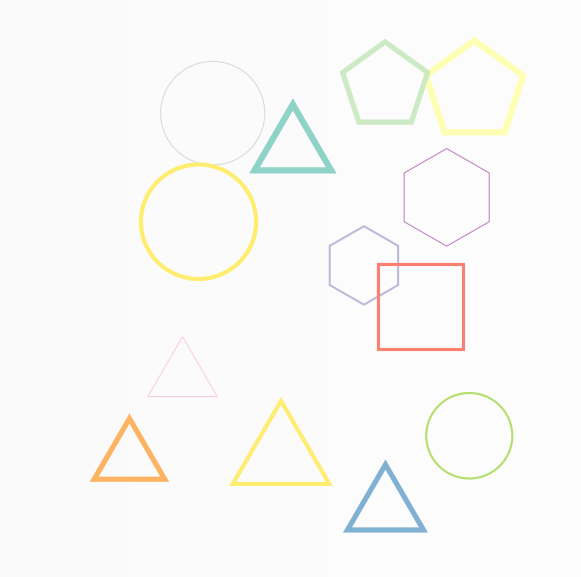[{"shape": "triangle", "thickness": 3, "radius": 0.38, "center": [0.504, 0.742]}, {"shape": "pentagon", "thickness": 3, "radius": 0.44, "center": [0.816, 0.841]}, {"shape": "hexagon", "thickness": 1, "radius": 0.34, "center": [0.626, 0.539]}, {"shape": "square", "thickness": 1.5, "radius": 0.37, "center": [0.724, 0.469]}, {"shape": "triangle", "thickness": 2.5, "radius": 0.38, "center": [0.663, 0.119]}, {"shape": "triangle", "thickness": 2.5, "radius": 0.35, "center": [0.223, 0.204]}, {"shape": "circle", "thickness": 1, "radius": 0.37, "center": [0.807, 0.245]}, {"shape": "triangle", "thickness": 0.5, "radius": 0.35, "center": [0.314, 0.347]}, {"shape": "circle", "thickness": 0.5, "radius": 0.45, "center": [0.366, 0.803]}, {"shape": "hexagon", "thickness": 0.5, "radius": 0.42, "center": [0.769, 0.657]}, {"shape": "pentagon", "thickness": 2.5, "radius": 0.38, "center": [0.662, 0.85]}, {"shape": "circle", "thickness": 2, "radius": 0.5, "center": [0.342, 0.615]}, {"shape": "triangle", "thickness": 2, "radius": 0.48, "center": [0.484, 0.209]}]